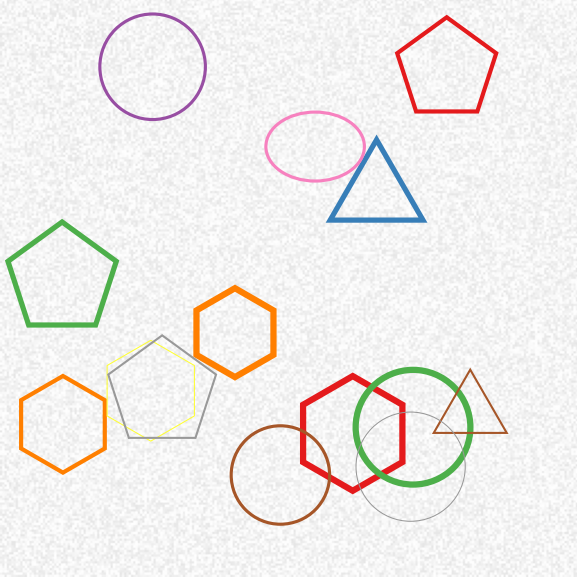[{"shape": "hexagon", "thickness": 3, "radius": 0.5, "center": [0.611, 0.249]}, {"shape": "pentagon", "thickness": 2, "radius": 0.45, "center": [0.774, 0.879]}, {"shape": "triangle", "thickness": 2.5, "radius": 0.46, "center": [0.652, 0.664]}, {"shape": "circle", "thickness": 3, "radius": 0.5, "center": [0.715, 0.259]}, {"shape": "pentagon", "thickness": 2.5, "radius": 0.49, "center": [0.108, 0.516]}, {"shape": "circle", "thickness": 1.5, "radius": 0.46, "center": [0.264, 0.884]}, {"shape": "hexagon", "thickness": 2, "radius": 0.42, "center": [0.109, 0.264]}, {"shape": "hexagon", "thickness": 3, "radius": 0.38, "center": [0.407, 0.423]}, {"shape": "hexagon", "thickness": 0.5, "radius": 0.44, "center": [0.261, 0.323]}, {"shape": "circle", "thickness": 1.5, "radius": 0.43, "center": [0.486, 0.177]}, {"shape": "triangle", "thickness": 1, "radius": 0.37, "center": [0.814, 0.286]}, {"shape": "oval", "thickness": 1.5, "radius": 0.43, "center": [0.546, 0.745]}, {"shape": "circle", "thickness": 0.5, "radius": 0.47, "center": [0.711, 0.191]}, {"shape": "pentagon", "thickness": 1, "radius": 0.49, "center": [0.281, 0.32]}]